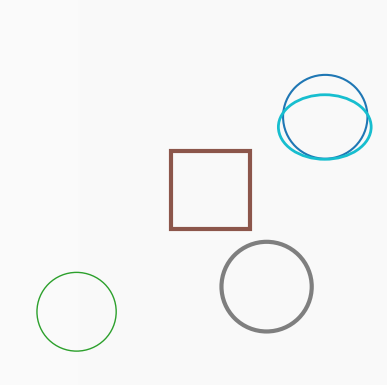[{"shape": "circle", "thickness": 1.5, "radius": 0.54, "center": [0.839, 0.697]}, {"shape": "circle", "thickness": 1, "radius": 0.51, "center": [0.198, 0.19]}, {"shape": "square", "thickness": 3, "radius": 0.51, "center": [0.544, 0.506]}, {"shape": "circle", "thickness": 3, "radius": 0.58, "center": [0.688, 0.255]}, {"shape": "oval", "thickness": 2, "radius": 0.6, "center": [0.838, 0.67]}]